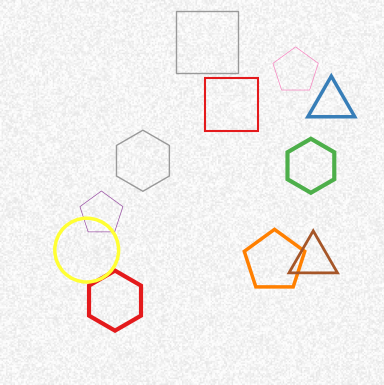[{"shape": "square", "thickness": 1.5, "radius": 0.35, "center": [0.601, 0.728]}, {"shape": "hexagon", "thickness": 3, "radius": 0.39, "center": [0.299, 0.219]}, {"shape": "triangle", "thickness": 2.5, "radius": 0.35, "center": [0.861, 0.732]}, {"shape": "hexagon", "thickness": 3, "radius": 0.35, "center": [0.807, 0.569]}, {"shape": "pentagon", "thickness": 0.5, "radius": 0.29, "center": [0.263, 0.445]}, {"shape": "pentagon", "thickness": 2.5, "radius": 0.41, "center": [0.713, 0.322]}, {"shape": "circle", "thickness": 2.5, "radius": 0.41, "center": [0.225, 0.35]}, {"shape": "triangle", "thickness": 2, "radius": 0.36, "center": [0.814, 0.328]}, {"shape": "pentagon", "thickness": 0.5, "radius": 0.31, "center": [0.768, 0.816]}, {"shape": "hexagon", "thickness": 1, "radius": 0.4, "center": [0.371, 0.583]}, {"shape": "square", "thickness": 1, "radius": 0.4, "center": [0.538, 0.891]}]